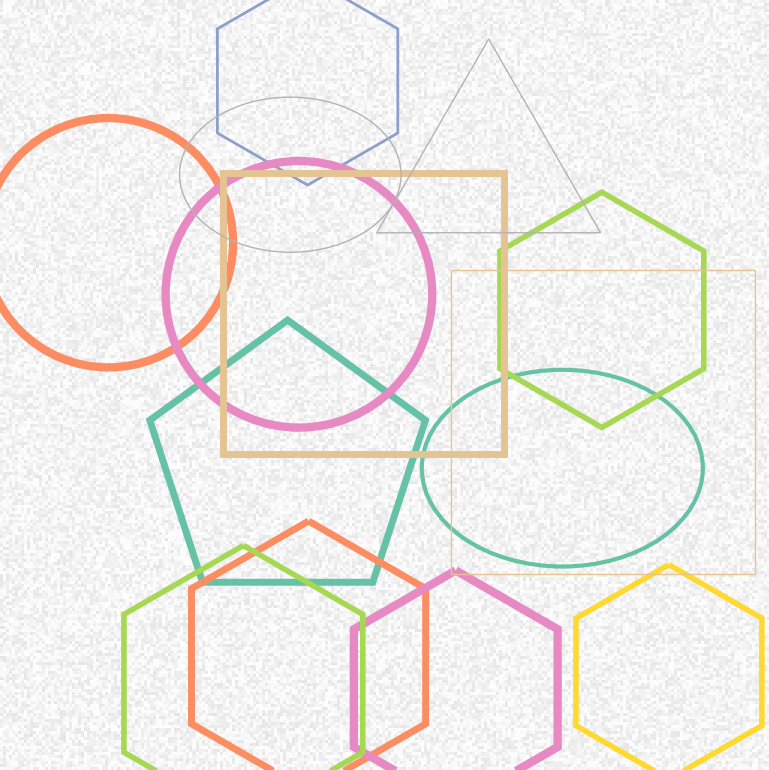[{"shape": "oval", "thickness": 1.5, "radius": 0.91, "center": [0.73, 0.392]}, {"shape": "pentagon", "thickness": 2.5, "radius": 0.94, "center": [0.374, 0.396]}, {"shape": "circle", "thickness": 3, "radius": 0.81, "center": [0.141, 0.685]}, {"shape": "hexagon", "thickness": 2.5, "radius": 0.88, "center": [0.401, 0.148]}, {"shape": "hexagon", "thickness": 1, "radius": 0.68, "center": [0.399, 0.895]}, {"shape": "circle", "thickness": 3, "radius": 0.87, "center": [0.388, 0.618]}, {"shape": "hexagon", "thickness": 3, "radius": 0.76, "center": [0.592, 0.106]}, {"shape": "hexagon", "thickness": 2, "radius": 0.76, "center": [0.782, 0.598]}, {"shape": "hexagon", "thickness": 2, "radius": 0.9, "center": [0.316, 0.113]}, {"shape": "hexagon", "thickness": 2, "radius": 0.7, "center": [0.869, 0.127]}, {"shape": "square", "thickness": 0.5, "radius": 0.99, "center": [0.783, 0.452]}, {"shape": "square", "thickness": 2.5, "radius": 0.91, "center": [0.472, 0.593]}, {"shape": "triangle", "thickness": 0.5, "radius": 0.84, "center": [0.635, 0.782]}, {"shape": "oval", "thickness": 0.5, "radius": 0.72, "center": [0.377, 0.773]}]